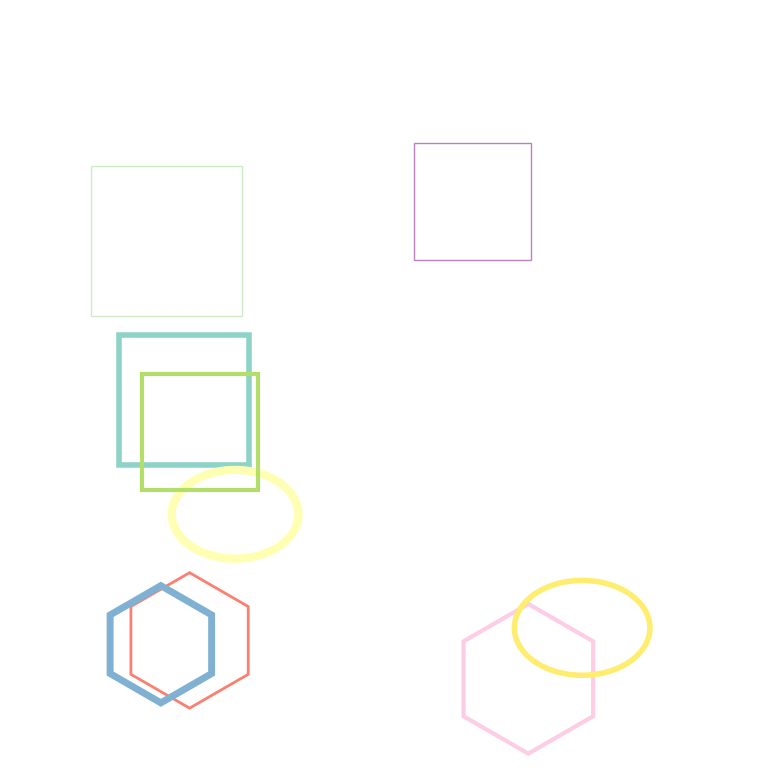[{"shape": "square", "thickness": 2, "radius": 0.42, "center": [0.239, 0.48]}, {"shape": "oval", "thickness": 3, "radius": 0.41, "center": [0.305, 0.332]}, {"shape": "hexagon", "thickness": 1, "radius": 0.44, "center": [0.246, 0.168]}, {"shape": "hexagon", "thickness": 2.5, "radius": 0.38, "center": [0.209, 0.163]}, {"shape": "square", "thickness": 1.5, "radius": 0.38, "center": [0.26, 0.438]}, {"shape": "hexagon", "thickness": 1.5, "radius": 0.49, "center": [0.686, 0.118]}, {"shape": "square", "thickness": 0.5, "radius": 0.38, "center": [0.614, 0.738]}, {"shape": "square", "thickness": 0.5, "radius": 0.49, "center": [0.216, 0.687]}, {"shape": "oval", "thickness": 2, "radius": 0.44, "center": [0.756, 0.185]}]